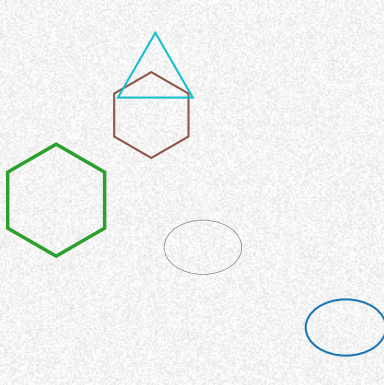[{"shape": "oval", "thickness": 1.5, "radius": 0.52, "center": [0.898, 0.149]}, {"shape": "hexagon", "thickness": 2.5, "radius": 0.73, "center": [0.146, 0.48]}, {"shape": "hexagon", "thickness": 1.5, "radius": 0.56, "center": [0.393, 0.701]}, {"shape": "oval", "thickness": 0.5, "radius": 0.5, "center": [0.527, 0.358]}, {"shape": "triangle", "thickness": 1.5, "radius": 0.56, "center": [0.404, 0.803]}]